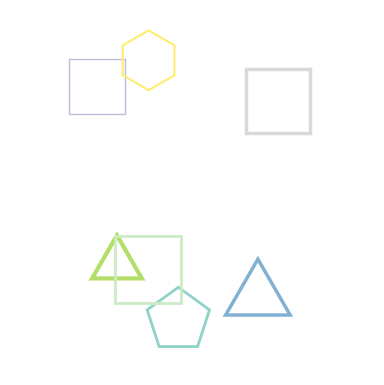[{"shape": "pentagon", "thickness": 2, "radius": 0.43, "center": [0.463, 0.169]}, {"shape": "square", "thickness": 1, "radius": 0.36, "center": [0.251, 0.775]}, {"shape": "triangle", "thickness": 2.5, "radius": 0.48, "center": [0.67, 0.23]}, {"shape": "triangle", "thickness": 3, "radius": 0.37, "center": [0.304, 0.314]}, {"shape": "square", "thickness": 2.5, "radius": 0.42, "center": [0.722, 0.739]}, {"shape": "square", "thickness": 2, "radius": 0.43, "center": [0.384, 0.3]}, {"shape": "hexagon", "thickness": 1.5, "radius": 0.39, "center": [0.386, 0.843]}]